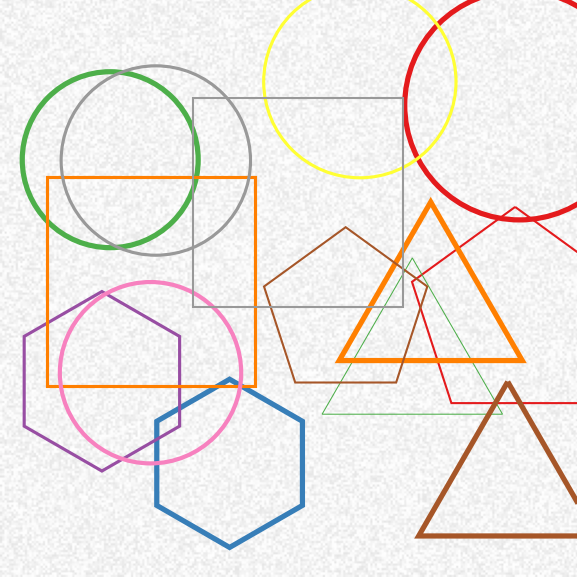[{"shape": "circle", "thickness": 2.5, "radius": 0.99, "center": [0.899, 0.817]}, {"shape": "pentagon", "thickness": 1, "radius": 0.94, "center": [0.892, 0.453]}, {"shape": "hexagon", "thickness": 2.5, "radius": 0.73, "center": [0.398, 0.197]}, {"shape": "circle", "thickness": 2.5, "radius": 0.76, "center": [0.191, 0.723]}, {"shape": "triangle", "thickness": 0.5, "radius": 0.9, "center": [0.714, 0.372]}, {"shape": "hexagon", "thickness": 1.5, "radius": 0.78, "center": [0.176, 0.339]}, {"shape": "square", "thickness": 1.5, "radius": 0.9, "center": [0.262, 0.512]}, {"shape": "triangle", "thickness": 2.5, "radius": 0.92, "center": [0.746, 0.466]}, {"shape": "circle", "thickness": 1.5, "radius": 0.83, "center": [0.623, 0.858]}, {"shape": "pentagon", "thickness": 1, "radius": 0.74, "center": [0.599, 0.457]}, {"shape": "triangle", "thickness": 2.5, "radius": 0.89, "center": [0.879, 0.16]}, {"shape": "circle", "thickness": 2, "radius": 0.79, "center": [0.261, 0.354]}, {"shape": "circle", "thickness": 1.5, "radius": 0.82, "center": [0.27, 0.721]}, {"shape": "square", "thickness": 1, "radius": 0.91, "center": [0.516, 0.649]}]